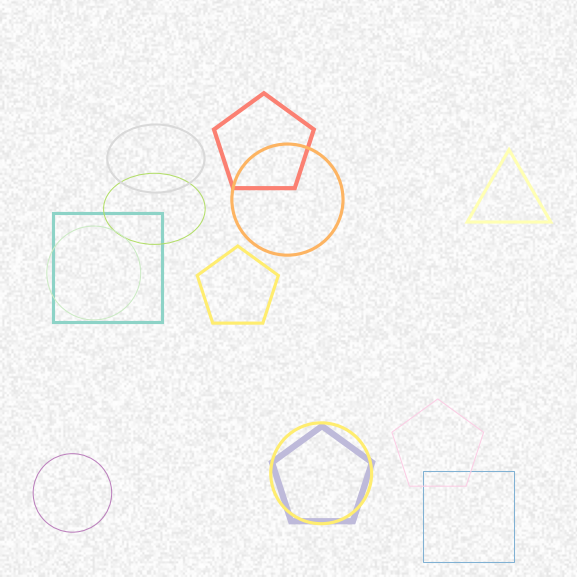[{"shape": "square", "thickness": 1.5, "radius": 0.47, "center": [0.186, 0.536]}, {"shape": "triangle", "thickness": 1.5, "radius": 0.42, "center": [0.881, 0.656]}, {"shape": "pentagon", "thickness": 3, "radius": 0.46, "center": [0.558, 0.17]}, {"shape": "pentagon", "thickness": 2, "radius": 0.45, "center": [0.457, 0.747]}, {"shape": "square", "thickness": 0.5, "radius": 0.39, "center": [0.811, 0.105]}, {"shape": "circle", "thickness": 1.5, "radius": 0.48, "center": [0.498, 0.654]}, {"shape": "oval", "thickness": 0.5, "radius": 0.44, "center": [0.267, 0.638]}, {"shape": "pentagon", "thickness": 0.5, "radius": 0.42, "center": [0.758, 0.225]}, {"shape": "oval", "thickness": 1, "radius": 0.42, "center": [0.27, 0.725]}, {"shape": "circle", "thickness": 0.5, "radius": 0.34, "center": [0.125, 0.146]}, {"shape": "circle", "thickness": 0.5, "radius": 0.41, "center": [0.162, 0.526]}, {"shape": "circle", "thickness": 1.5, "radius": 0.44, "center": [0.556, 0.18]}, {"shape": "pentagon", "thickness": 1.5, "radius": 0.37, "center": [0.412, 0.499]}]